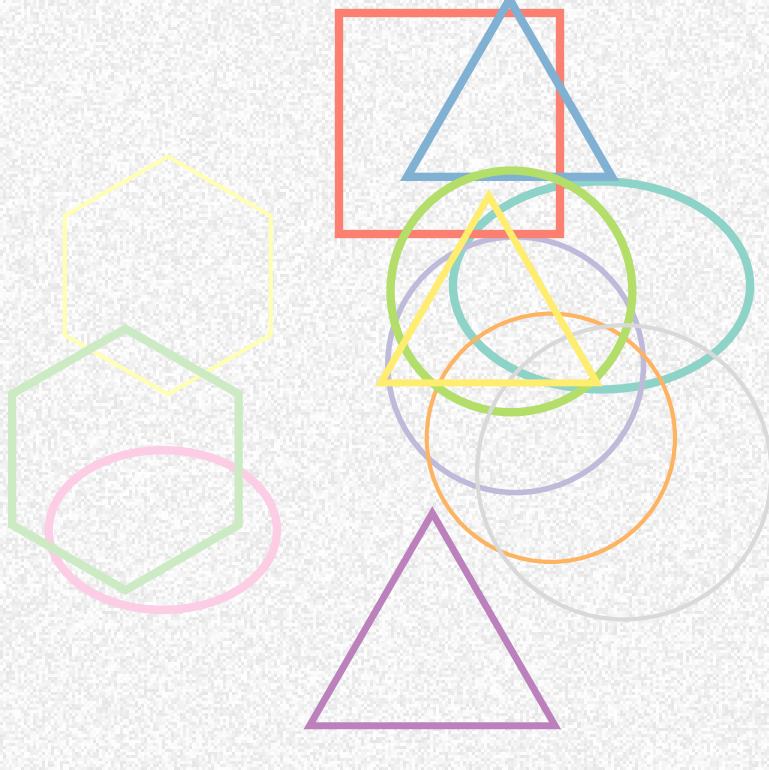[{"shape": "oval", "thickness": 3, "radius": 0.96, "center": [0.781, 0.629]}, {"shape": "hexagon", "thickness": 1.5, "radius": 0.77, "center": [0.218, 0.642]}, {"shape": "circle", "thickness": 2, "radius": 0.83, "center": [0.67, 0.526]}, {"shape": "square", "thickness": 3, "radius": 0.72, "center": [0.584, 0.839]}, {"shape": "triangle", "thickness": 3, "radius": 0.77, "center": [0.662, 0.847]}, {"shape": "circle", "thickness": 1.5, "radius": 0.81, "center": [0.715, 0.431]}, {"shape": "circle", "thickness": 3, "radius": 0.79, "center": [0.664, 0.622]}, {"shape": "oval", "thickness": 3, "radius": 0.74, "center": [0.211, 0.312]}, {"shape": "circle", "thickness": 1.5, "radius": 0.96, "center": [0.811, 0.387]}, {"shape": "triangle", "thickness": 2.5, "radius": 0.92, "center": [0.561, 0.15]}, {"shape": "hexagon", "thickness": 3, "radius": 0.85, "center": [0.163, 0.403]}, {"shape": "triangle", "thickness": 2.5, "radius": 0.81, "center": [0.635, 0.584]}]